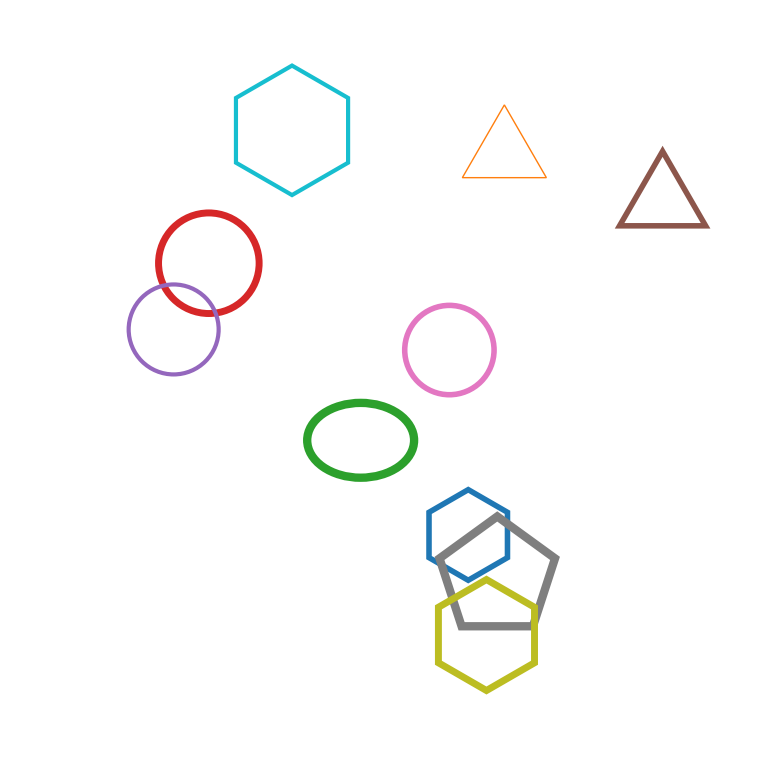[{"shape": "hexagon", "thickness": 2, "radius": 0.29, "center": [0.608, 0.305]}, {"shape": "triangle", "thickness": 0.5, "radius": 0.31, "center": [0.655, 0.801]}, {"shape": "oval", "thickness": 3, "radius": 0.35, "center": [0.468, 0.428]}, {"shape": "circle", "thickness": 2.5, "radius": 0.33, "center": [0.271, 0.658]}, {"shape": "circle", "thickness": 1.5, "radius": 0.29, "center": [0.226, 0.572]}, {"shape": "triangle", "thickness": 2, "radius": 0.32, "center": [0.861, 0.739]}, {"shape": "circle", "thickness": 2, "radius": 0.29, "center": [0.584, 0.545]}, {"shape": "pentagon", "thickness": 3, "radius": 0.39, "center": [0.646, 0.25]}, {"shape": "hexagon", "thickness": 2.5, "radius": 0.36, "center": [0.632, 0.175]}, {"shape": "hexagon", "thickness": 1.5, "radius": 0.42, "center": [0.379, 0.831]}]